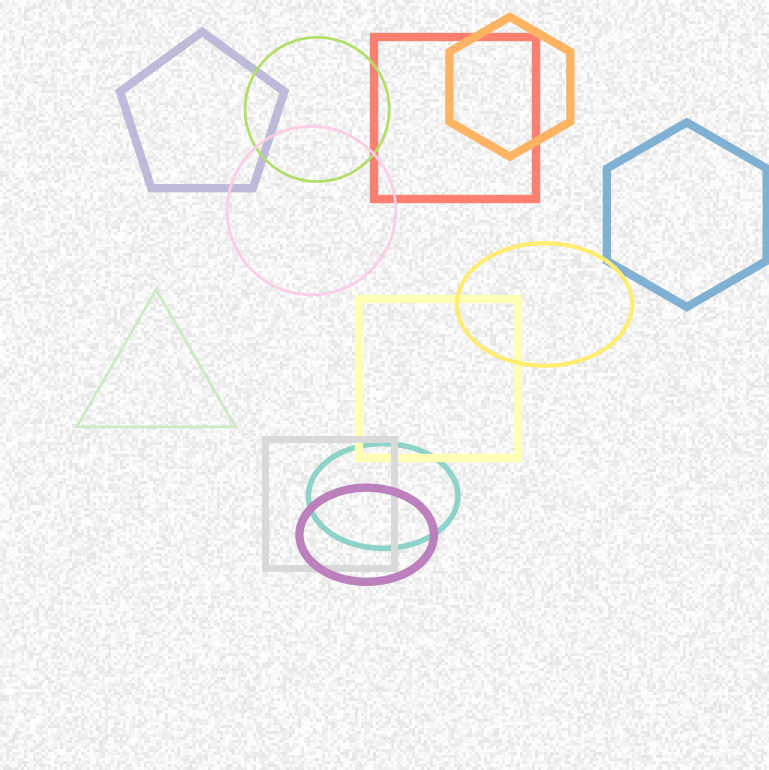[{"shape": "oval", "thickness": 2, "radius": 0.49, "center": [0.498, 0.356]}, {"shape": "square", "thickness": 3, "radius": 0.52, "center": [0.57, 0.509]}, {"shape": "pentagon", "thickness": 3, "radius": 0.56, "center": [0.263, 0.846]}, {"shape": "square", "thickness": 3, "radius": 0.53, "center": [0.591, 0.847]}, {"shape": "hexagon", "thickness": 3, "radius": 0.6, "center": [0.892, 0.721]}, {"shape": "hexagon", "thickness": 3, "radius": 0.45, "center": [0.662, 0.887]}, {"shape": "circle", "thickness": 1, "radius": 0.47, "center": [0.412, 0.858]}, {"shape": "circle", "thickness": 1, "radius": 0.55, "center": [0.405, 0.726]}, {"shape": "square", "thickness": 2.5, "radius": 0.42, "center": [0.428, 0.346]}, {"shape": "oval", "thickness": 3, "radius": 0.44, "center": [0.476, 0.306]}, {"shape": "triangle", "thickness": 1, "radius": 0.59, "center": [0.203, 0.505]}, {"shape": "oval", "thickness": 1.5, "radius": 0.57, "center": [0.707, 0.605]}]